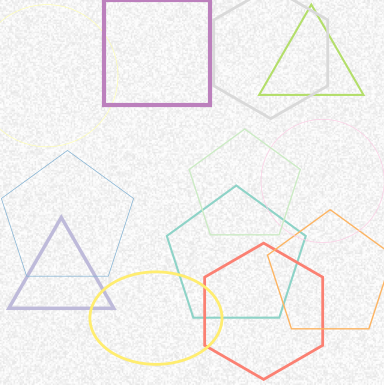[{"shape": "pentagon", "thickness": 1.5, "radius": 0.95, "center": [0.614, 0.328]}, {"shape": "circle", "thickness": 0.5, "radius": 0.92, "center": [0.122, 0.803]}, {"shape": "triangle", "thickness": 2.5, "radius": 0.79, "center": [0.159, 0.278]}, {"shape": "hexagon", "thickness": 2, "radius": 0.89, "center": [0.685, 0.191]}, {"shape": "pentagon", "thickness": 0.5, "radius": 0.9, "center": [0.175, 0.429]}, {"shape": "pentagon", "thickness": 1, "radius": 0.86, "center": [0.858, 0.284]}, {"shape": "triangle", "thickness": 1.5, "radius": 0.78, "center": [0.809, 0.832]}, {"shape": "circle", "thickness": 0.5, "radius": 0.8, "center": [0.838, 0.53]}, {"shape": "hexagon", "thickness": 2, "radius": 0.85, "center": [0.703, 0.863]}, {"shape": "square", "thickness": 3, "radius": 0.68, "center": [0.408, 0.864]}, {"shape": "pentagon", "thickness": 1, "radius": 0.76, "center": [0.636, 0.513]}, {"shape": "oval", "thickness": 2, "radius": 0.86, "center": [0.405, 0.174]}]